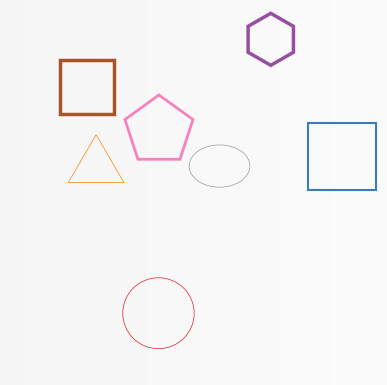[{"shape": "circle", "thickness": 0.5, "radius": 0.46, "center": [0.409, 0.186]}, {"shape": "square", "thickness": 1.5, "radius": 0.44, "center": [0.882, 0.594]}, {"shape": "hexagon", "thickness": 2.5, "radius": 0.34, "center": [0.699, 0.898]}, {"shape": "triangle", "thickness": 0.5, "radius": 0.41, "center": [0.248, 0.567]}, {"shape": "square", "thickness": 2.5, "radius": 0.35, "center": [0.224, 0.774]}, {"shape": "pentagon", "thickness": 2, "radius": 0.46, "center": [0.41, 0.661]}, {"shape": "oval", "thickness": 0.5, "radius": 0.39, "center": [0.566, 0.569]}]